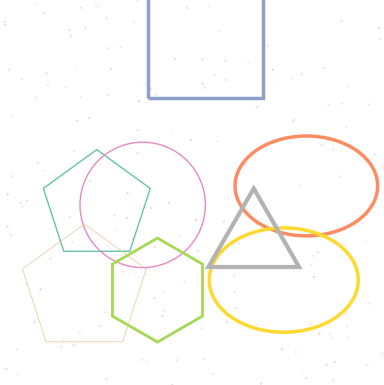[{"shape": "pentagon", "thickness": 1, "radius": 0.73, "center": [0.251, 0.465]}, {"shape": "oval", "thickness": 2.5, "radius": 0.93, "center": [0.796, 0.517]}, {"shape": "square", "thickness": 2.5, "radius": 0.75, "center": [0.534, 0.894]}, {"shape": "circle", "thickness": 1, "radius": 0.81, "center": [0.371, 0.468]}, {"shape": "hexagon", "thickness": 2, "radius": 0.68, "center": [0.409, 0.247]}, {"shape": "oval", "thickness": 2.5, "radius": 0.97, "center": [0.737, 0.273]}, {"shape": "pentagon", "thickness": 0.5, "radius": 0.85, "center": [0.219, 0.249]}, {"shape": "triangle", "thickness": 3, "radius": 0.68, "center": [0.659, 0.374]}]